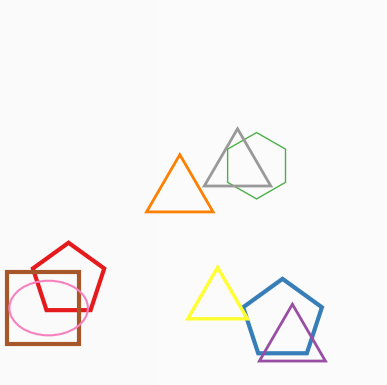[{"shape": "pentagon", "thickness": 3, "radius": 0.48, "center": [0.177, 0.273]}, {"shape": "pentagon", "thickness": 3, "radius": 0.53, "center": [0.729, 0.169]}, {"shape": "hexagon", "thickness": 1, "radius": 0.43, "center": [0.662, 0.569]}, {"shape": "triangle", "thickness": 2, "radius": 0.49, "center": [0.755, 0.111]}, {"shape": "triangle", "thickness": 2, "radius": 0.5, "center": [0.464, 0.499]}, {"shape": "triangle", "thickness": 2.5, "radius": 0.44, "center": [0.562, 0.216]}, {"shape": "square", "thickness": 3, "radius": 0.46, "center": [0.111, 0.2]}, {"shape": "oval", "thickness": 1.5, "radius": 0.51, "center": [0.126, 0.2]}, {"shape": "triangle", "thickness": 2, "radius": 0.5, "center": [0.613, 0.566]}]